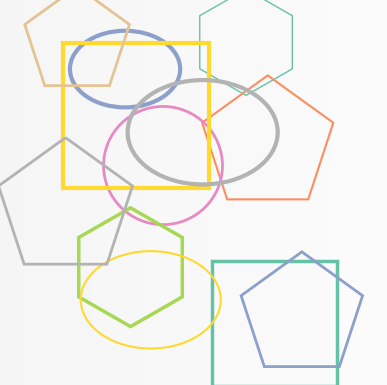[{"shape": "square", "thickness": 2.5, "radius": 0.81, "center": [0.708, 0.16]}, {"shape": "hexagon", "thickness": 1, "radius": 0.69, "center": [0.635, 0.89]}, {"shape": "pentagon", "thickness": 1.5, "radius": 0.89, "center": [0.691, 0.626]}, {"shape": "oval", "thickness": 3, "radius": 0.71, "center": [0.323, 0.821]}, {"shape": "pentagon", "thickness": 2, "radius": 0.82, "center": [0.779, 0.181]}, {"shape": "circle", "thickness": 2, "radius": 0.77, "center": [0.421, 0.57]}, {"shape": "hexagon", "thickness": 2.5, "radius": 0.77, "center": [0.337, 0.306]}, {"shape": "oval", "thickness": 1.5, "radius": 0.9, "center": [0.389, 0.221]}, {"shape": "square", "thickness": 3, "radius": 0.95, "center": [0.351, 0.7]}, {"shape": "pentagon", "thickness": 2, "radius": 0.71, "center": [0.199, 0.893]}, {"shape": "pentagon", "thickness": 2, "radius": 0.91, "center": [0.169, 0.461]}, {"shape": "oval", "thickness": 3, "radius": 0.97, "center": [0.523, 0.656]}]